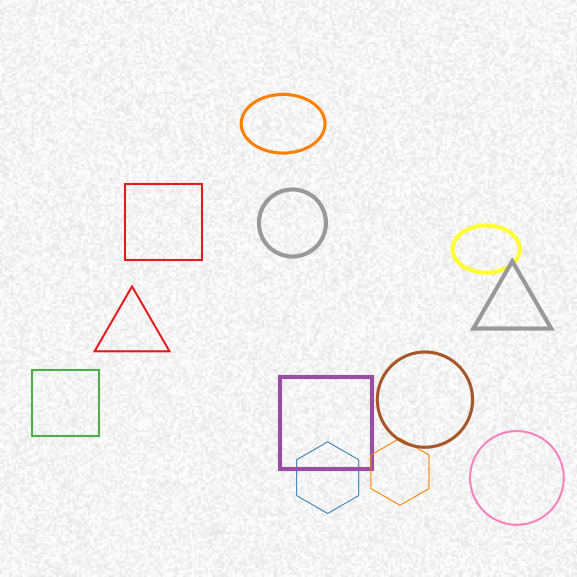[{"shape": "square", "thickness": 1, "radius": 0.33, "center": [0.283, 0.615]}, {"shape": "triangle", "thickness": 1, "radius": 0.37, "center": [0.229, 0.428]}, {"shape": "hexagon", "thickness": 0.5, "radius": 0.31, "center": [0.567, 0.172]}, {"shape": "square", "thickness": 1, "radius": 0.29, "center": [0.113, 0.301]}, {"shape": "square", "thickness": 2, "radius": 0.4, "center": [0.565, 0.266]}, {"shape": "hexagon", "thickness": 0.5, "radius": 0.29, "center": [0.693, 0.182]}, {"shape": "oval", "thickness": 1.5, "radius": 0.36, "center": [0.49, 0.785]}, {"shape": "oval", "thickness": 2, "radius": 0.29, "center": [0.842, 0.568]}, {"shape": "circle", "thickness": 1.5, "radius": 0.41, "center": [0.736, 0.307]}, {"shape": "circle", "thickness": 1, "radius": 0.41, "center": [0.895, 0.172]}, {"shape": "triangle", "thickness": 2, "radius": 0.39, "center": [0.887, 0.469]}, {"shape": "circle", "thickness": 2, "radius": 0.29, "center": [0.506, 0.613]}]